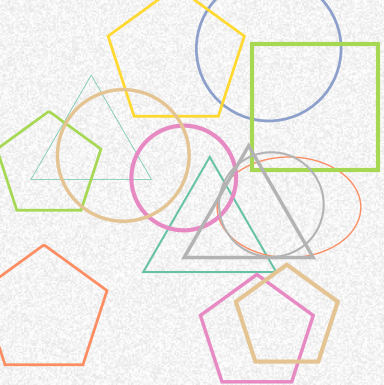[{"shape": "triangle", "thickness": 0.5, "radius": 0.9, "center": [0.237, 0.624]}, {"shape": "triangle", "thickness": 1.5, "radius": 1.0, "center": [0.545, 0.393]}, {"shape": "oval", "thickness": 1, "radius": 0.93, "center": [0.751, 0.462]}, {"shape": "pentagon", "thickness": 2, "radius": 0.86, "center": [0.114, 0.192]}, {"shape": "circle", "thickness": 2, "radius": 0.94, "center": [0.698, 0.874]}, {"shape": "circle", "thickness": 3, "radius": 0.68, "center": [0.477, 0.538]}, {"shape": "pentagon", "thickness": 2.5, "radius": 0.77, "center": [0.667, 0.133]}, {"shape": "square", "thickness": 3, "radius": 0.82, "center": [0.819, 0.723]}, {"shape": "pentagon", "thickness": 2, "radius": 0.71, "center": [0.127, 0.569]}, {"shape": "pentagon", "thickness": 2, "radius": 0.93, "center": [0.458, 0.849]}, {"shape": "pentagon", "thickness": 3, "radius": 0.7, "center": [0.745, 0.173]}, {"shape": "circle", "thickness": 2.5, "radius": 0.86, "center": [0.32, 0.596]}, {"shape": "triangle", "thickness": 2.5, "radius": 0.97, "center": [0.646, 0.428]}, {"shape": "circle", "thickness": 1.5, "radius": 0.68, "center": [0.705, 0.469]}]